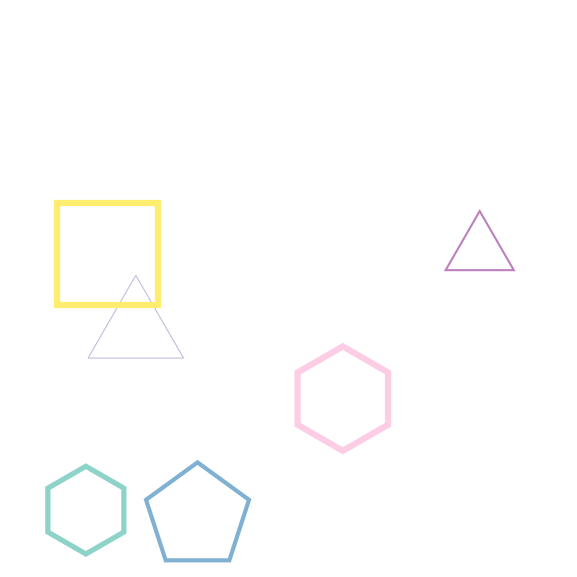[{"shape": "hexagon", "thickness": 2.5, "radius": 0.38, "center": [0.149, 0.116]}, {"shape": "triangle", "thickness": 0.5, "radius": 0.48, "center": [0.235, 0.427]}, {"shape": "pentagon", "thickness": 2, "radius": 0.47, "center": [0.342, 0.105]}, {"shape": "hexagon", "thickness": 3, "radius": 0.45, "center": [0.594, 0.309]}, {"shape": "triangle", "thickness": 1, "radius": 0.34, "center": [0.831, 0.565]}, {"shape": "square", "thickness": 3, "radius": 0.44, "center": [0.186, 0.56]}]